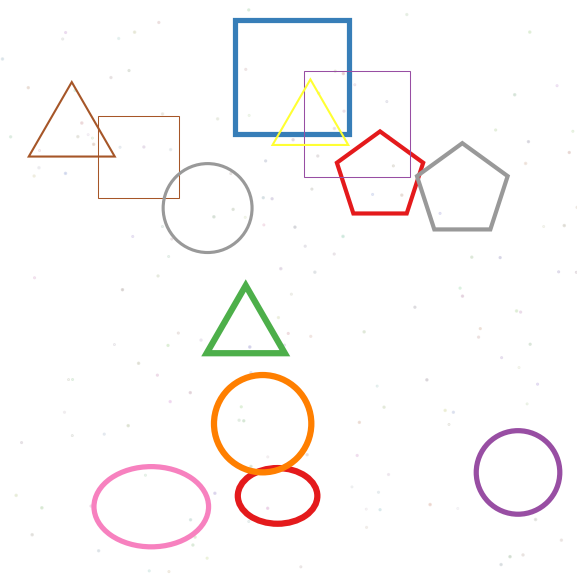[{"shape": "oval", "thickness": 3, "radius": 0.34, "center": [0.481, 0.14]}, {"shape": "pentagon", "thickness": 2, "radius": 0.39, "center": [0.658, 0.693]}, {"shape": "square", "thickness": 2.5, "radius": 0.49, "center": [0.506, 0.866]}, {"shape": "triangle", "thickness": 3, "radius": 0.39, "center": [0.426, 0.427]}, {"shape": "square", "thickness": 0.5, "radius": 0.46, "center": [0.618, 0.784]}, {"shape": "circle", "thickness": 2.5, "radius": 0.36, "center": [0.897, 0.181]}, {"shape": "circle", "thickness": 3, "radius": 0.42, "center": [0.455, 0.265]}, {"shape": "triangle", "thickness": 1, "radius": 0.38, "center": [0.537, 0.786]}, {"shape": "triangle", "thickness": 1, "radius": 0.43, "center": [0.124, 0.771]}, {"shape": "square", "thickness": 0.5, "radius": 0.35, "center": [0.239, 0.727]}, {"shape": "oval", "thickness": 2.5, "radius": 0.5, "center": [0.262, 0.122]}, {"shape": "pentagon", "thickness": 2, "radius": 0.41, "center": [0.801, 0.669]}, {"shape": "circle", "thickness": 1.5, "radius": 0.38, "center": [0.359, 0.639]}]